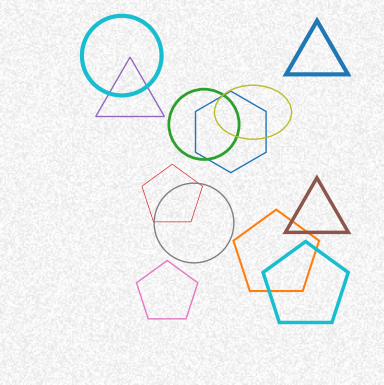[{"shape": "hexagon", "thickness": 1, "radius": 0.53, "center": [0.599, 0.657]}, {"shape": "triangle", "thickness": 3, "radius": 0.46, "center": [0.823, 0.853]}, {"shape": "pentagon", "thickness": 1.5, "radius": 0.58, "center": [0.718, 0.339]}, {"shape": "circle", "thickness": 2, "radius": 0.46, "center": [0.53, 0.677]}, {"shape": "pentagon", "thickness": 0.5, "radius": 0.41, "center": [0.447, 0.491]}, {"shape": "triangle", "thickness": 1, "radius": 0.51, "center": [0.338, 0.749]}, {"shape": "triangle", "thickness": 2.5, "radius": 0.47, "center": [0.823, 0.444]}, {"shape": "pentagon", "thickness": 1, "radius": 0.42, "center": [0.434, 0.24]}, {"shape": "circle", "thickness": 1, "radius": 0.52, "center": [0.504, 0.421]}, {"shape": "oval", "thickness": 1, "radius": 0.5, "center": [0.657, 0.709]}, {"shape": "pentagon", "thickness": 2.5, "radius": 0.58, "center": [0.794, 0.256]}, {"shape": "circle", "thickness": 3, "radius": 0.52, "center": [0.316, 0.856]}]